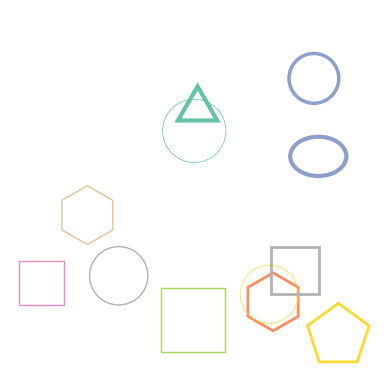[{"shape": "triangle", "thickness": 3, "radius": 0.29, "center": [0.513, 0.717]}, {"shape": "circle", "thickness": 0.5, "radius": 0.41, "center": [0.505, 0.66]}, {"shape": "hexagon", "thickness": 2, "radius": 0.38, "center": [0.709, 0.216]}, {"shape": "oval", "thickness": 3, "radius": 0.36, "center": [0.827, 0.594]}, {"shape": "circle", "thickness": 2.5, "radius": 0.32, "center": [0.815, 0.796]}, {"shape": "square", "thickness": 1, "radius": 0.29, "center": [0.108, 0.265]}, {"shape": "square", "thickness": 1, "radius": 0.42, "center": [0.502, 0.168]}, {"shape": "pentagon", "thickness": 2, "radius": 0.42, "center": [0.879, 0.128]}, {"shape": "circle", "thickness": 0.5, "radius": 0.38, "center": [0.699, 0.236]}, {"shape": "hexagon", "thickness": 1, "radius": 0.38, "center": [0.227, 0.441]}, {"shape": "circle", "thickness": 1, "radius": 0.38, "center": [0.308, 0.284]}, {"shape": "square", "thickness": 2, "radius": 0.31, "center": [0.766, 0.297]}]